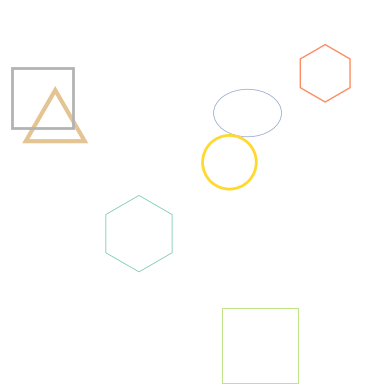[{"shape": "hexagon", "thickness": 0.5, "radius": 0.5, "center": [0.361, 0.393]}, {"shape": "hexagon", "thickness": 1, "radius": 0.37, "center": [0.845, 0.81]}, {"shape": "oval", "thickness": 0.5, "radius": 0.44, "center": [0.643, 0.706]}, {"shape": "square", "thickness": 0.5, "radius": 0.49, "center": [0.675, 0.103]}, {"shape": "circle", "thickness": 2, "radius": 0.35, "center": [0.596, 0.579]}, {"shape": "triangle", "thickness": 3, "radius": 0.44, "center": [0.143, 0.678]}, {"shape": "square", "thickness": 2, "radius": 0.39, "center": [0.11, 0.745]}]